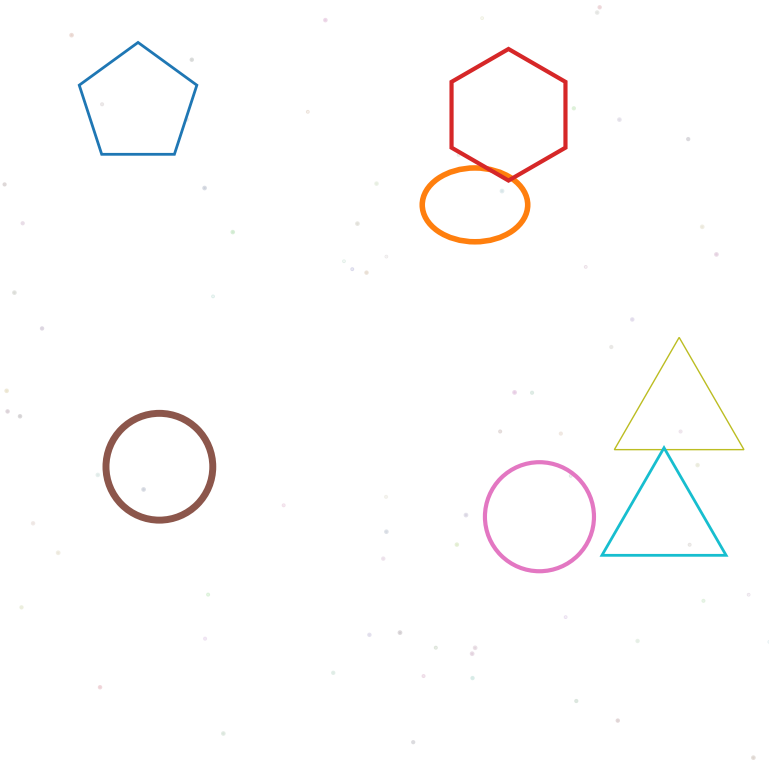[{"shape": "pentagon", "thickness": 1, "radius": 0.4, "center": [0.179, 0.865]}, {"shape": "oval", "thickness": 2, "radius": 0.34, "center": [0.617, 0.734]}, {"shape": "hexagon", "thickness": 1.5, "radius": 0.43, "center": [0.66, 0.851]}, {"shape": "circle", "thickness": 2.5, "radius": 0.35, "center": [0.207, 0.394]}, {"shape": "circle", "thickness": 1.5, "radius": 0.35, "center": [0.701, 0.329]}, {"shape": "triangle", "thickness": 0.5, "radius": 0.49, "center": [0.882, 0.465]}, {"shape": "triangle", "thickness": 1, "radius": 0.47, "center": [0.862, 0.325]}]